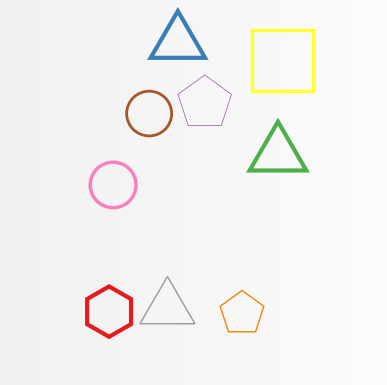[{"shape": "hexagon", "thickness": 3, "radius": 0.33, "center": [0.282, 0.191]}, {"shape": "triangle", "thickness": 3, "radius": 0.4, "center": [0.459, 0.89]}, {"shape": "triangle", "thickness": 3, "radius": 0.42, "center": [0.717, 0.599]}, {"shape": "pentagon", "thickness": 0.5, "radius": 0.36, "center": [0.528, 0.733]}, {"shape": "pentagon", "thickness": 1, "radius": 0.3, "center": [0.625, 0.186]}, {"shape": "square", "thickness": 2.5, "radius": 0.39, "center": [0.729, 0.843]}, {"shape": "circle", "thickness": 2, "radius": 0.29, "center": [0.385, 0.705]}, {"shape": "circle", "thickness": 2.5, "radius": 0.3, "center": [0.292, 0.52]}, {"shape": "triangle", "thickness": 1, "radius": 0.41, "center": [0.432, 0.2]}]